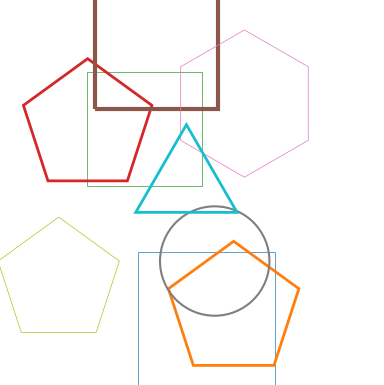[{"shape": "square", "thickness": 0.5, "radius": 0.89, "center": [0.536, 0.168]}, {"shape": "pentagon", "thickness": 2, "radius": 0.89, "center": [0.607, 0.195]}, {"shape": "square", "thickness": 0.5, "radius": 0.75, "center": [0.375, 0.665]}, {"shape": "pentagon", "thickness": 2, "radius": 0.88, "center": [0.228, 0.672]}, {"shape": "square", "thickness": 3, "radius": 0.8, "center": [0.407, 0.876]}, {"shape": "hexagon", "thickness": 0.5, "radius": 0.96, "center": [0.635, 0.731]}, {"shape": "circle", "thickness": 1.5, "radius": 0.71, "center": [0.558, 0.322]}, {"shape": "pentagon", "thickness": 0.5, "radius": 0.83, "center": [0.152, 0.271]}, {"shape": "triangle", "thickness": 2, "radius": 0.76, "center": [0.484, 0.524]}]